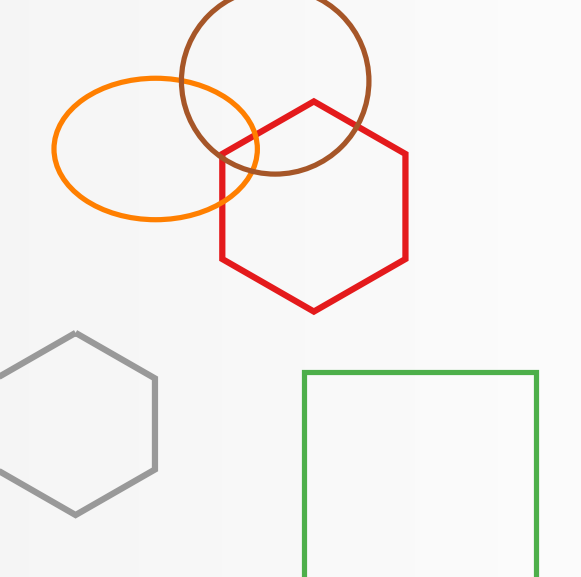[{"shape": "hexagon", "thickness": 3, "radius": 0.91, "center": [0.54, 0.642]}, {"shape": "square", "thickness": 2.5, "radius": 1.0, "center": [0.723, 0.155]}, {"shape": "oval", "thickness": 2.5, "radius": 0.87, "center": [0.268, 0.741]}, {"shape": "circle", "thickness": 2.5, "radius": 0.81, "center": [0.473, 0.859]}, {"shape": "hexagon", "thickness": 3, "radius": 0.79, "center": [0.13, 0.265]}]